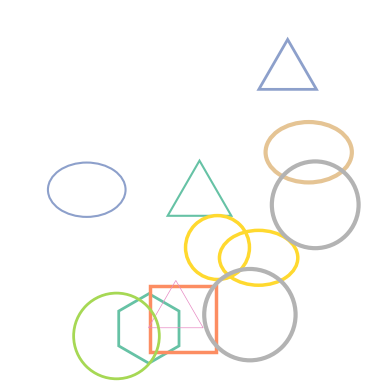[{"shape": "hexagon", "thickness": 2, "radius": 0.45, "center": [0.387, 0.147]}, {"shape": "triangle", "thickness": 1.5, "radius": 0.48, "center": [0.518, 0.487]}, {"shape": "square", "thickness": 2.5, "radius": 0.43, "center": [0.476, 0.172]}, {"shape": "oval", "thickness": 1.5, "radius": 0.5, "center": [0.225, 0.507]}, {"shape": "triangle", "thickness": 2, "radius": 0.43, "center": [0.747, 0.811]}, {"shape": "triangle", "thickness": 0.5, "radius": 0.41, "center": [0.457, 0.19]}, {"shape": "circle", "thickness": 2, "radius": 0.56, "center": [0.303, 0.127]}, {"shape": "circle", "thickness": 2.5, "radius": 0.42, "center": [0.565, 0.357]}, {"shape": "oval", "thickness": 2.5, "radius": 0.51, "center": [0.672, 0.33]}, {"shape": "oval", "thickness": 3, "radius": 0.56, "center": [0.802, 0.605]}, {"shape": "circle", "thickness": 3, "radius": 0.56, "center": [0.819, 0.468]}, {"shape": "circle", "thickness": 3, "radius": 0.59, "center": [0.649, 0.183]}]